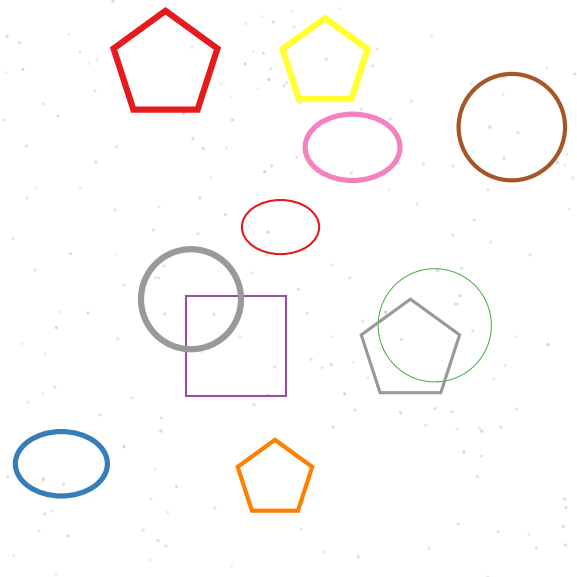[{"shape": "oval", "thickness": 1, "radius": 0.33, "center": [0.486, 0.606]}, {"shape": "pentagon", "thickness": 3, "radius": 0.47, "center": [0.287, 0.886]}, {"shape": "oval", "thickness": 2.5, "radius": 0.4, "center": [0.106, 0.196]}, {"shape": "circle", "thickness": 0.5, "radius": 0.49, "center": [0.753, 0.436]}, {"shape": "square", "thickness": 1, "radius": 0.44, "center": [0.409, 0.4]}, {"shape": "pentagon", "thickness": 2, "radius": 0.34, "center": [0.476, 0.17]}, {"shape": "pentagon", "thickness": 3, "radius": 0.39, "center": [0.563, 0.89]}, {"shape": "circle", "thickness": 2, "radius": 0.46, "center": [0.886, 0.779]}, {"shape": "oval", "thickness": 2.5, "radius": 0.41, "center": [0.61, 0.744]}, {"shape": "circle", "thickness": 3, "radius": 0.43, "center": [0.331, 0.481]}, {"shape": "pentagon", "thickness": 1.5, "radius": 0.45, "center": [0.711, 0.392]}]